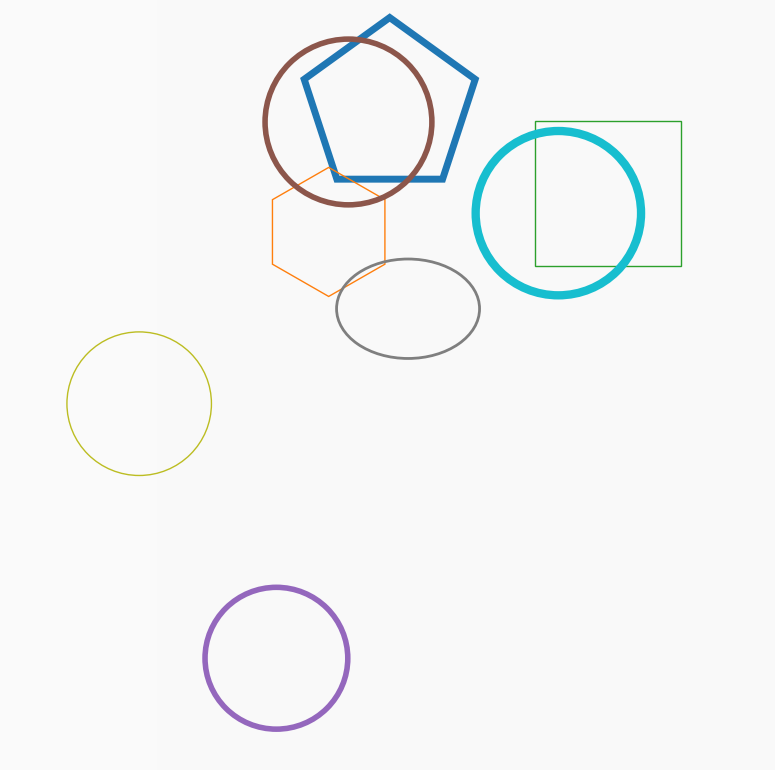[{"shape": "pentagon", "thickness": 2.5, "radius": 0.58, "center": [0.503, 0.861]}, {"shape": "hexagon", "thickness": 0.5, "radius": 0.42, "center": [0.424, 0.699]}, {"shape": "square", "thickness": 0.5, "radius": 0.47, "center": [0.785, 0.749]}, {"shape": "circle", "thickness": 2, "radius": 0.46, "center": [0.357, 0.145]}, {"shape": "circle", "thickness": 2, "radius": 0.54, "center": [0.45, 0.842]}, {"shape": "oval", "thickness": 1, "radius": 0.46, "center": [0.527, 0.599]}, {"shape": "circle", "thickness": 0.5, "radius": 0.47, "center": [0.18, 0.476]}, {"shape": "circle", "thickness": 3, "radius": 0.53, "center": [0.72, 0.723]}]